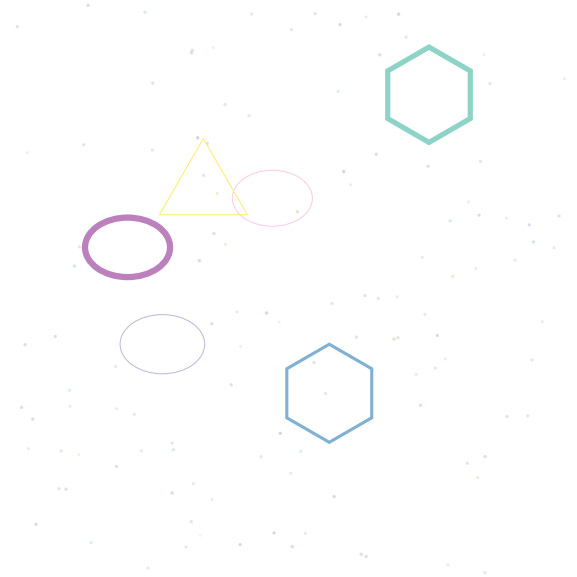[{"shape": "hexagon", "thickness": 2.5, "radius": 0.41, "center": [0.743, 0.835]}, {"shape": "oval", "thickness": 0.5, "radius": 0.37, "center": [0.281, 0.403]}, {"shape": "hexagon", "thickness": 1.5, "radius": 0.42, "center": [0.57, 0.318]}, {"shape": "oval", "thickness": 0.5, "radius": 0.35, "center": [0.472, 0.656]}, {"shape": "oval", "thickness": 3, "radius": 0.37, "center": [0.221, 0.571]}, {"shape": "triangle", "thickness": 0.5, "radius": 0.44, "center": [0.352, 0.671]}]